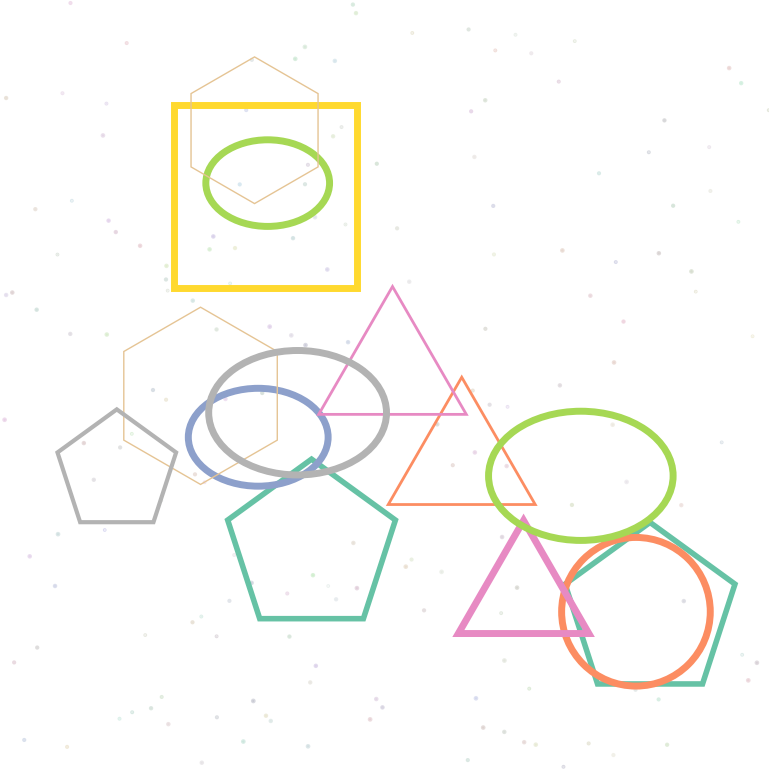[{"shape": "pentagon", "thickness": 2, "radius": 0.58, "center": [0.844, 0.206]}, {"shape": "pentagon", "thickness": 2, "radius": 0.57, "center": [0.405, 0.289]}, {"shape": "circle", "thickness": 2.5, "radius": 0.48, "center": [0.826, 0.206]}, {"shape": "triangle", "thickness": 1, "radius": 0.55, "center": [0.6, 0.4]}, {"shape": "oval", "thickness": 2.5, "radius": 0.45, "center": [0.335, 0.432]}, {"shape": "triangle", "thickness": 1, "radius": 0.55, "center": [0.51, 0.517]}, {"shape": "triangle", "thickness": 2.5, "radius": 0.49, "center": [0.68, 0.226]}, {"shape": "oval", "thickness": 2.5, "radius": 0.6, "center": [0.754, 0.382]}, {"shape": "oval", "thickness": 2.5, "radius": 0.4, "center": [0.348, 0.762]}, {"shape": "square", "thickness": 2.5, "radius": 0.59, "center": [0.345, 0.745]}, {"shape": "hexagon", "thickness": 0.5, "radius": 0.48, "center": [0.331, 0.831]}, {"shape": "hexagon", "thickness": 0.5, "radius": 0.58, "center": [0.26, 0.486]}, {"shape": "oval", "thickness": 2.5, "radius": 0.58, "center": [0.386, 0.464]}, {"shape": "pentagon", "thickness": 1.5, "radius": 0.4, "center": [0.152, 0.387]}]